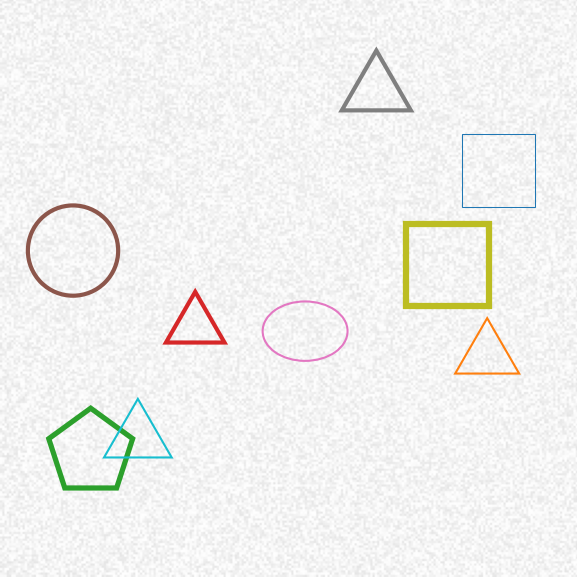[{"shape": "square", "thickness": 0.5, "radius": 0.31, "center": [0.863, 0.704]}, {"shape": "triangle", "thickness": 1, "radius": 0.32, "center": [0.844, 0.384]}, {"shape": "pentagon", "thickness": 2.5, "radius": 0.38, "center": [0.157, 0.216]}, {"shape": "triangle", "thickness": 2, "radius": 0.29, "center": [0.338, 0.435]}, {"shape": "circle", "thickness": 2, "radius": 0.39, "center": [0.126, 0.565]}, {"shape": "oval", "thickness": 1, "radius": 0.37, "center": [0.528, 0.426]}, {"shape": "triangle", "thickness": 2, "radius": 0.35, "center": [0.652, 0.843]}, {"shape": "square", "thickness": 3, "radius": 0.36, "center": [0.775, 0.54]}, {"shape": "triangle", "thickness": 1, "radius": 0.34, "center": [0.239, 0.241]}]